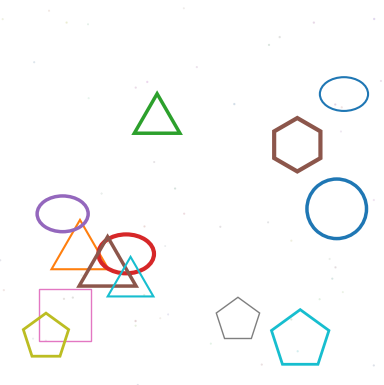[{"shape": "circle", "thickness": 2.5, "radius": 0.39, "center": [0.875, 0.458]}, {"shape": "oval", "thickness": 1.5, "radius": 0.31, "center": [0.893, 0.756]}, {"shape": "triangle", "thickness": 1.5, "radius": 0.43, "center": [0.208, 0.343]}, {"shape": "triangle", "thickness": 2.5, "radius": 0.34, "center": [0.408, 0.688]}, {"shape": "oval", "thickness": 3, "radius": 0.36, "center": [0.328, 0.341]}, {"shape": "oval", "thickness": 2.5, "radius": 0.33, "center": [0.163, 0.445]}, {"shape": "triangle", "thickness": 2.5, "radius": 0.43, "center": [0.279, 0.3]}, {"shape": "hexagon", "thickness": 3, "radius": 0.35, "center": [0.772, 0.624]}, {"shape": "square", "thickness": 1, "radius": 0.34, "center": [0.168, 0.183]}, {"shape": "pentagon", "thickness": 1, "radius": 0.3, "center": [0.618, 0.169]}, {"shape": "pentagon", "thickness": 2, "radius": 0.31, "center": [0.119, 0.125]}, {"shape": "pentagon", "thickness": 2, "radius": 0.39, "center": [0.78, 0.117]}, {"shape": "triangle", "thickness": 1.5, "radius": 0.34, "center": [0.339, 0.264]}]